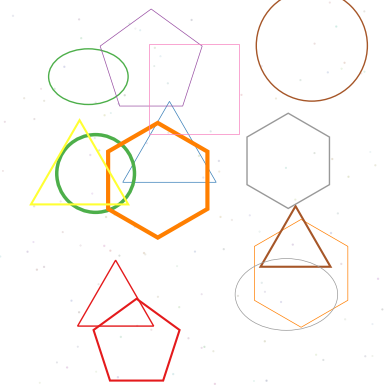[{"shape": "pentagon", "thickness": 1.5, "radius": 0.59, "center": [0.355, 0.107]}, {"shape": "triangle", "thickness": 1, "radius": 0.57, "center": [0.3, 0.21]}, {"shape": "triangle", "thickness": 0.5, "radius": 0.7, "center": [0.44, 0.597]}, {"shape": "circle", "thickness": 2.5, "radius": 0.5, "center": [0.248, 0.549]}, {"shape": "oval", "thickness": 1, "radius": 0.52, "center": [0.23, 0.801]}, {"shape": "pentagon", "thickness": 0.5, "radius": 0.7, "center": [0.393, 0.837]}, {"shape": "hexagon", "thickness": 0.5, "radius": 0.7, "center": [0.782, 0.29]}, {"shape": "hexagon", "thickness": 3, "radius": 0.74, "center": [0.41, 0.532]}, {"shape": "triangle", "thickness": 1.5, "radius": 0.73, "center": [0.207, 0.542]}, {"shape": "circle", "thickness": 1, "radius": 0.72, "center": [0.81, 0.882]}, {"shape": "triangle", "thickness": 1.5, "radius": 0.52, "center": [0.768, 0.36]}, {"shape": "square", "thickness": 0.5, "radius": 0.58, "center": [0.504, 0.768]}, {"shape": "hexagon", "thickness": 1, "radius": 0.62, "center": [0.749, 0.582]}, {"shape": "oval", "thickness": 0.5, "radius": 0.67, "center": [0.744, 0.235]}]